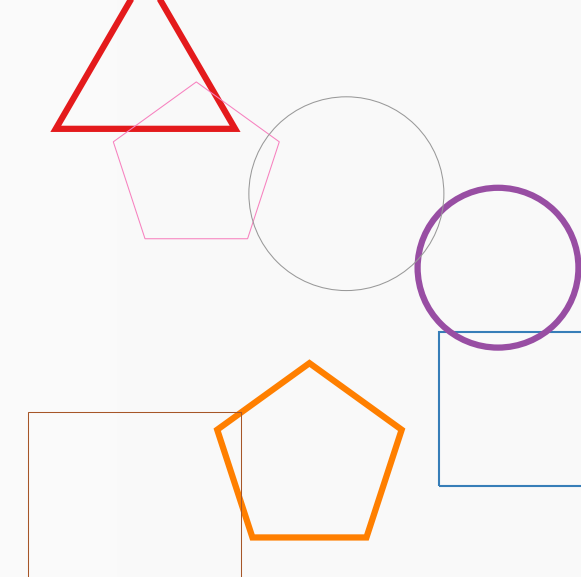[{"shape": "triangle", "thickness": 3, "radius": 0.89, "center": [0.25, 0.865]}, {"shape": "square", "thickness": 1, "radius": 0.67, "center": [0.889, 0.291]}, {"shape": "circle", "thickness": 3, "radius": 0.69, "center": [0.857, 0.536]}, {"shape": "pentagon", "thickness": 3, "radius": 0.83, "center": [0.532, 0.203]}, {"shape": "square", "thickness": 0.5, "radius": 0.92, "center": [0.232, 0.101]}, {"shape": "pentagon", "thickness": 0.5, "radius": 0.75, "center": [0.338, 0.707]}, {"shape": "circle", "thickness": 0.5, "radius": 0.84, "center": [0.596, 0.664]}]